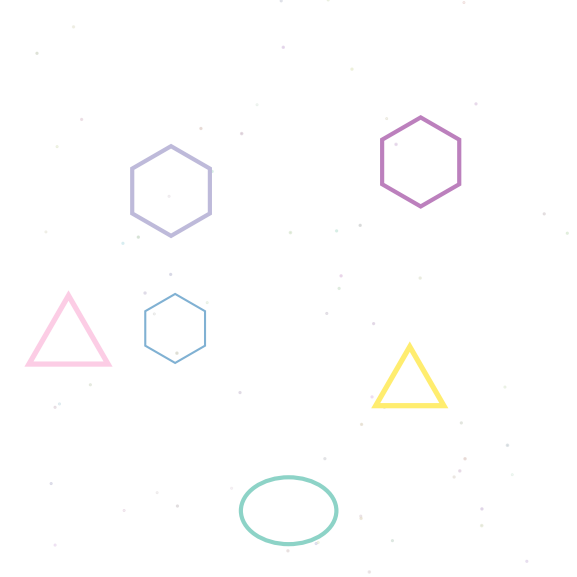[{"shape": "oval", "thickness": 2, "radius": 0.41, "center": [0.5, 0.115]}, {"shape": "hexagon", "thickness": 2, "radius": 0.39, "center": [0.296, 0.668]}, {"shape": "hexagon", "thickness": 1, "radius": 0.3, "center": [0.303, 0.43]}, {"shape": "triangle", "thickness": 2.5, "radius": 0.4, "center": [0.119, 0.408]}, {"shape": "hexagon", "thickness": 2, "radius": 0.39, "center": [0.728, 0.719]}, {"shape": "triangle", "thickness": 2.5, "radius": 0.34, "center": [0.71, 0.331]}]